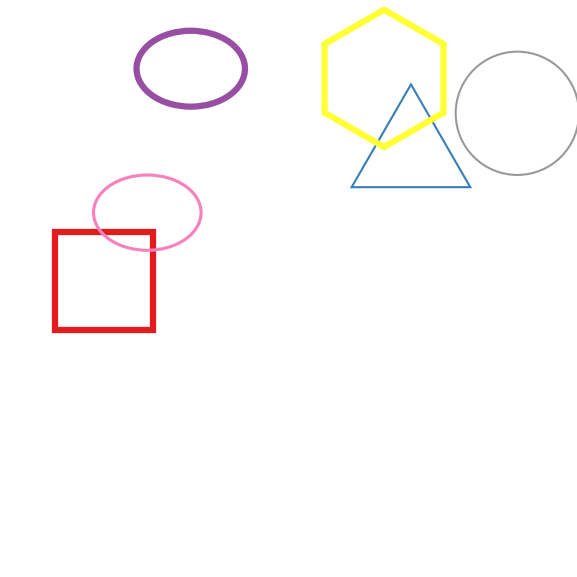[{"shape": "square", "thickness": 3, "radius": 0.42, "center": [0.18, 0.513]}, {"shape": "triangle", "thickness": 1, "radius": 0.59, "center": [0.712, 0.734]}, {"shape": "oval", "thickness": 3, "radius": 0.47, "center": [0.33, 0.88]}, {"shape": "hexagon", "thickness": 3, "radius": 0.59, "center": [0.665, 0.863]}, {"shape": "oval", "thickness": 1.5, "radius": 0.47, "center": [0.255, 0.631]}, {"shape": "circle", "thickness": 1, "radius": 0.53, "center": [0.896, 0.803]}]